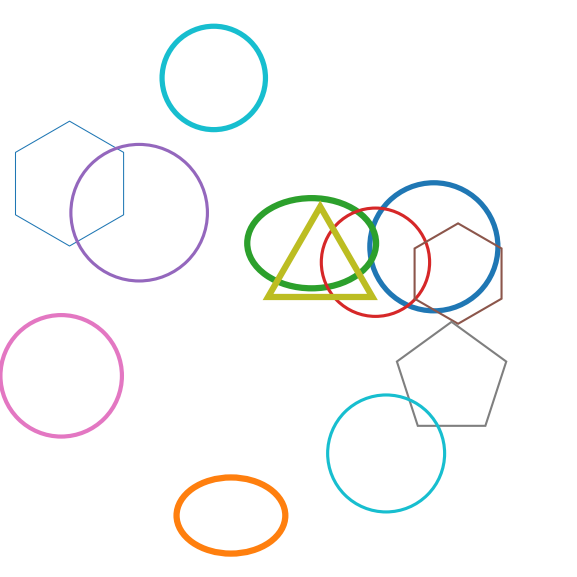[{"shape": "circle", "thickness": 2.5, "radius": 0.55, "center": [0.751, 0.572]}, {"shape": "hexagon", "thickness": 0.5, "radius": 0.54, "center": [0.12, 0.681]}, {"shape": "oval", "thickness": 3, "radius": 0.47, "center": [0.4, 0.106]}, {"shape": "oval", "thickness": 3, "radius": 0.56, "center": [0.54, 0.578]}, {"shape": "circle", "thickness": 1.5, "radius": 0.47, "center": [0.65, 0.545]}, {"shape": "circle", "thickness": 1.5, "radius": 0.59, "center": [0.241, 0.631]}, {"shape": "hexagon", "thickness": 1, "radius": 0.43, "center": [0.793, 0.525]}, {"shape": "circle", "thickness": 2, "radius": 0.53, "center": [0.106, 0.348]}, {"shape": "pentagon", "thickness": 1, "radius": 0.5, "center": [0.782, 0.342]}, {"shape": "triangle", "thickness": 3, "radius": 0.52, "center": [0.555, 0.537]}, {"shape": "circle", "thickness": 2.5, "radius": 0.45, "center": [0.37, 0.864]}, {"shape": "circle", "thickness": 1.5, "radius": 0.51, "center": [0.669, 0.214]}]